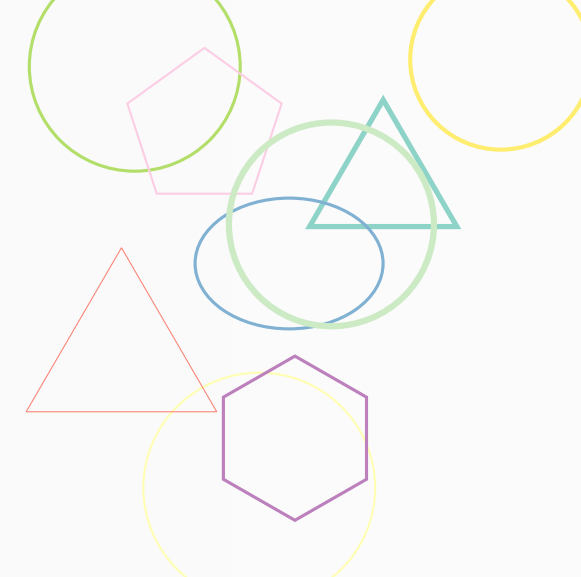[{"shape": "triangle", "thickness": 2.5, "radius": 0.73, "center": [0.659, 0.68]}, {"shape": "circle", "thickness": 1, "radius": 1.0, "center": [0.446, 0.154]}, {"shape": "triangle", "thickness": 0.5, "radius": 0.95, "center": [0.209, 0.381]}, {"shape": "oval", "thickness": 1.5, "radius": 0.81, "center": [0.497, 0.543]}, {"shape": "circle", "thickness": 1.5, "radius": 0.91, "center": [0.232, 0.884]}, {"shape": "pentagon", "thickness": 1, "radius": 0.7, "center": [0.352, 0.777]}, {"shape": "hexagon", "thickness": 1.5, "radius": 0.71, "center": [0.507, 0.24]}, {"shape": "circle", "thickness": 3, "radius": 0.88, "center": [0.57, 0.611]}, {"shape": "circle", "thickness": 2, "radius": 0.78, "center": [0.862, 0.896]}]